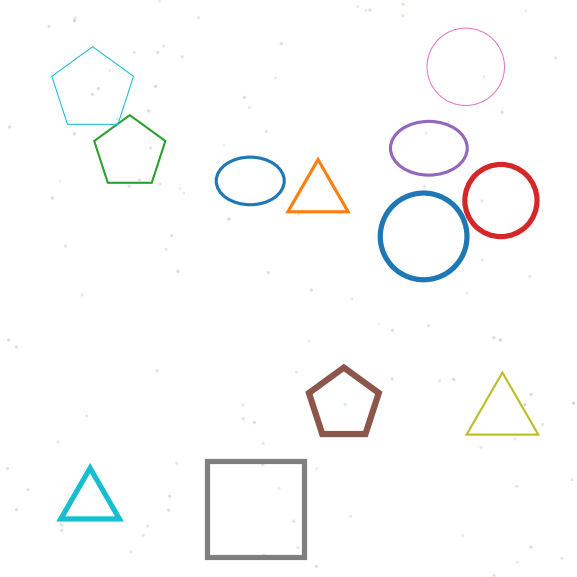[{"shape": "oval", "thickness": 1.5, "radius": 0.29, "center": [0.433, 0.686]}, {"shape": "circle", "thickness": 2.5, "radius": 0.38, "center": [0.734, 0.59]}, {"shape": "triangle", "thickness": 1.5, "radius": 0.3, "center": [0.551, 0.663]}, {"shape": "pentagon", "thickness": 1, "radius": 0.32, "center": [0.225, 0.735]}, {"shape": "circle", "thickness": 2.5, "radius": 0.31, "center": [0.867, 0.652]}, {"shape": "oval", "thickness": 1.5, "radius": 0.33, "center": [0.743, 0.742]}, {"shape": "pentagon", "thickness": 3, "radius": 0.32, "center": [0.595, 0.299]}, {"shape": "circle", "thickness": 0.5, "radius": 0.34, "center": [0.807, 0.883]}, {"shape": "square", "thickness": 2.5, "radius": 0.42, "center": [0.443, 0.118]}, {"shape": "triangle", "thickness": 1, "radius": 0.36, "center": [0.87, 0.282]}, {"shape": "pentagon", "thickness": 0.5, "radius": 0.37, "center": [0.16, 0.844]}, {"shape": "triangle", "thickness": 2.5, "radius": 0.29, "center": [0.156, 0.13]}]